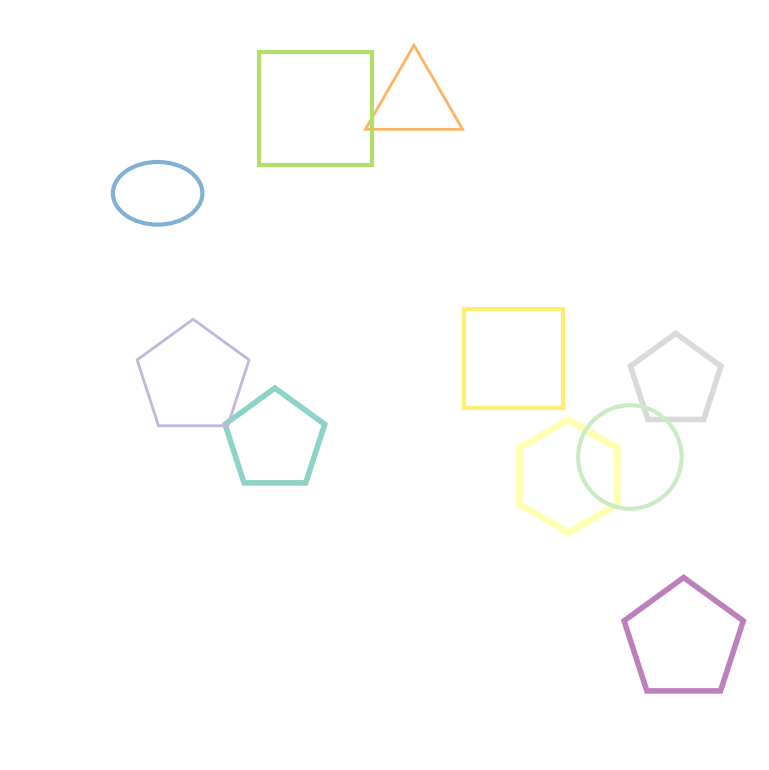[{"shape": "pentagon", "thickness": 2, "radius": 0.34, "center": [0.357, 0.428]}, {"shape": "hexagon", "thickness": 2.5, "radius": 0.37, "center": [0.738, 0.382]}, {"shape": "pentagon", "thickness": 1, "radius": 0.38, "center": [0.251, 0.509]}, {"shape": "oval", "thickness": 1.5, "radius": 0.29, "center": [0.205, 0.749]}, {"shape": "triangle", "thickness": 1, "radius": 0.36, "center": [0.538, 0.868]}, {"shape": "square", "thickness": 1.5, "radius": 0.37, "center": [0.41, 0.859]}, {"shape": "pentagon", "thickness": 2, "radius": 0.31, "center": [0.878, 0.505]}, {"shape": "pentagon", "thickness": 2, "radius": 0.41, "center": [0.888, 0.169]}, {"shape": "circle", "thickness": 1.5, "radius": 0.34, "center": [0.818, 0.406]}, {"shape": "square", "thickness": 1.5, "radius": 0.32, "center": [0.667, 0.534]}]